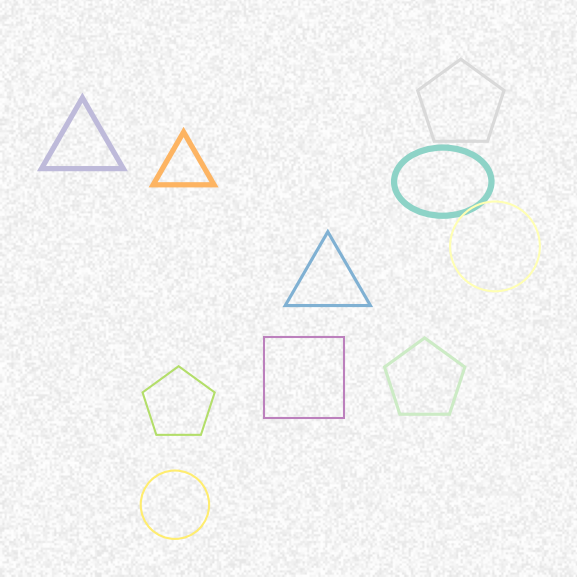[{"shape": "oval", "thickness": 3, "radius": 0.42, "center": [0.767, 0.685]}, {"shape": "circle", "thickness": 1, "radius": 0.39, "center": [0.857, 0.572]}, {"shape": "triangle", "thickness": 2.5, "radius": 0.41, "center": [0.143, 0.748]}, {"shape": "triangle", "thickness": 1.5, "radius": 0.43, "center": [0.568, 0.513]}, {"shape": "triangle", "thickness": 2.5, "radius": 0.3, "center": [0.318, 0.71]}, {"shape": "pentagon", "thickness": 1, "radius": 0.33, "center": [0.309, 0.299]}, {"shape": "pentagon", "thickness": 1.5, "radius": 0.39, "center": [0.798, 0.818]}, {"shape": "square", "thickness": 1, "radius": 0.35, "center": [0.527, 0.345]}, {"shape": "pentagon", "thickness": 1.5, "radius": 0.37, "center": [0.735, 0.341]}, {"shape": "circle", "thickness": 1, "radius": 0.3, "center": [0.303, 0.125]}]